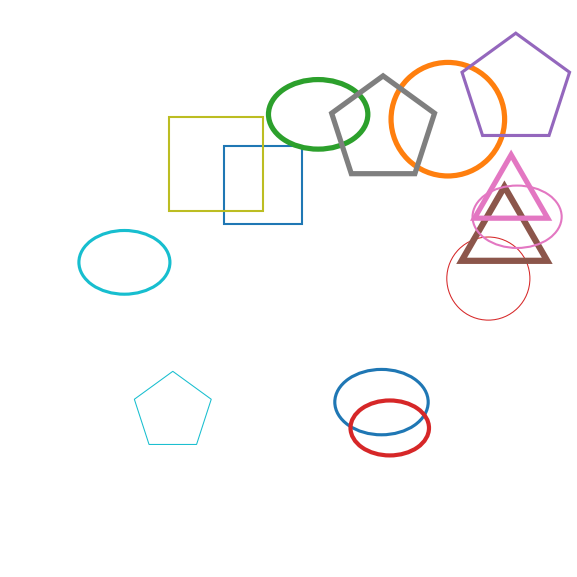[{"shape": "oval", "thickness": 1.5, "radius": 0.4, "center": [0.661, 0.303]}, {"shape": "square", "thickness": 1, "radius": 0.34, "center": [0.455, 0.679]}, {"shape": "circle", "thickness": 2.5, "radius": 0.49, "center": [0.775, 0.793]}, {"shape": "oval", "thickness": 2.5, "radius": 0.43, "center": [0.551, 0.801]}, {"shape": "circle", "thickness": 0.5, "radius": 0.36, "center": [0.846, 0.517]}, {"shape": "oval", "thickness": 2, "radius": 0.34, "center": [0.675, 0.258]}, {"shape": "pentagon", "thickness": 1.5, "radius": 0.49, "center": [0.893, 0.844]}, {"shape": "triangle", "thickness": 3, "radius": 0.43, "center": [0.873, 0.59]}, {"shape": "triangle", "thickness": 2.5, "radius": 0.37, "center": [0.885, 0.658]}, {"shape": "oval", "thickness": 1, "radius": 0.39, "center": [0.895, 0.624]}, {"shape": "pentagon", "thickness": 2.5, "radius": 0.47, "center": [0.663, 0.774]}, {"shape": "square", "thickness": 1, "radius": 0.41, "center": [0.374, 0.715]}, {"shape": "oval", "thickness": 1.5, "radius": 0.39, "center": [0.215, 0.545]}, {"shape": "pentagon", "thickness": 0.5, "radius": 0.35, "center": [0.299, 0.286]}]